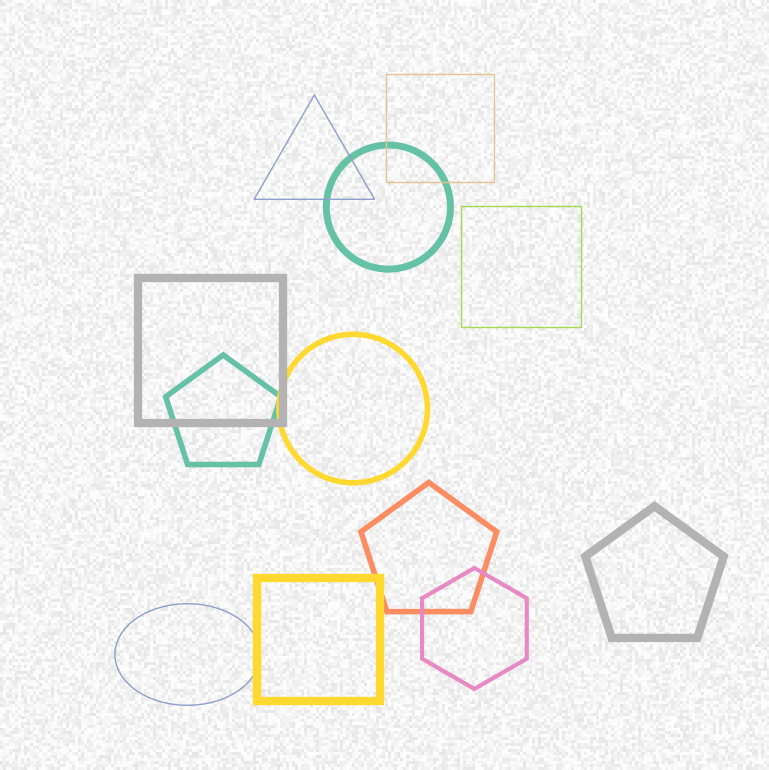[{"shape": "pentagon", "thickness": 2, "radius": 0.39, "center": [0.29, 0.46]}, {"shape": "circle", "thickness": 2.5, "radius": 0.4, "center": [0.504, 0.731]}, {"shape": "pentagon", "thickness": 2, "radius": 0.46, "center": [0.557, 0.281]}, {"shape": "oval", "thickness": 0.5, "radius": 0.47, "center": [0.243, 0.15]}, {"shape": "triangle", "thickness": 0.5, "radius": 0.45, "center": [0.408, 0.786]}, {"shape": "hexagon", "thickness": 1.5, "radius": 0.39, "center": [0.616, 0.184]}, {"shape": "square", "thickness": 0.5, "radius": 0.39, "center": [0.677, 0.654]}, {"shape": "square", "thickness": 3, "radius": 0.4, "center": [0.414, 0.17]}, {"shape": "circle", "thickness": 2, "radius": 0.48, "center": [0.459, 0.469]}, {"shape": "square", "thickness": 0.5, "radius": 0.35, "center": [0.572, 0.834]}, {"shape": "square", "thickness": 3, "radius": 0.47, "center": [0.273, 0.545]}, {"shape": "pentagon", "thickness": 3, "radius": 0.47, "center": [0.85, 0.248]}]